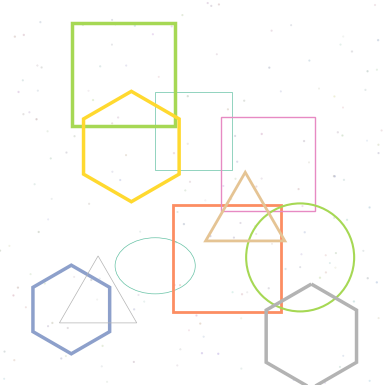[{"shape": "square", "thickness": 0.5, "radius": 0.5, "center": [0.502, 0.66]}, {"shape": "oval", "thickness": 0.5, "radius": 0.52, "center": [0.403, 0.31]}, {"shape": "square", "thickness": 2, "radius": 0.7, "center": [0.589, 0.329]}, {"shape": "hexagon", "thickness": 2.5, "radius": 0.58, "center": [0.185, 0.196]}, {"shape": "square", "thickness": 1, "radius": 0.61, "center": [0.696, 0.575]}, {"shape": "square", "thickness": 2.5, "radius": 0.67, "center": [0.321, 0.806]}, {"shape": "circle", "thickness": 1.5, "radius": 0.7, "center": [0.78, 0.331]}, {"shape": "hexagon", "thickness": 2.5, "radius": 0.72, "center": [0.341, 0.619]}, {"shape": "triangle", "thickness": 2, "radius": 0.59, "center": [0.637, 0.434]}, {"shape": "hexagon", "thickness": 2.5, "radius": 0.68, "center": [0.809, 0.127]}, {"shape": "triangle", "thickness": 0.5, "radius": 0.58, "center": [0.255, 0.219]}]